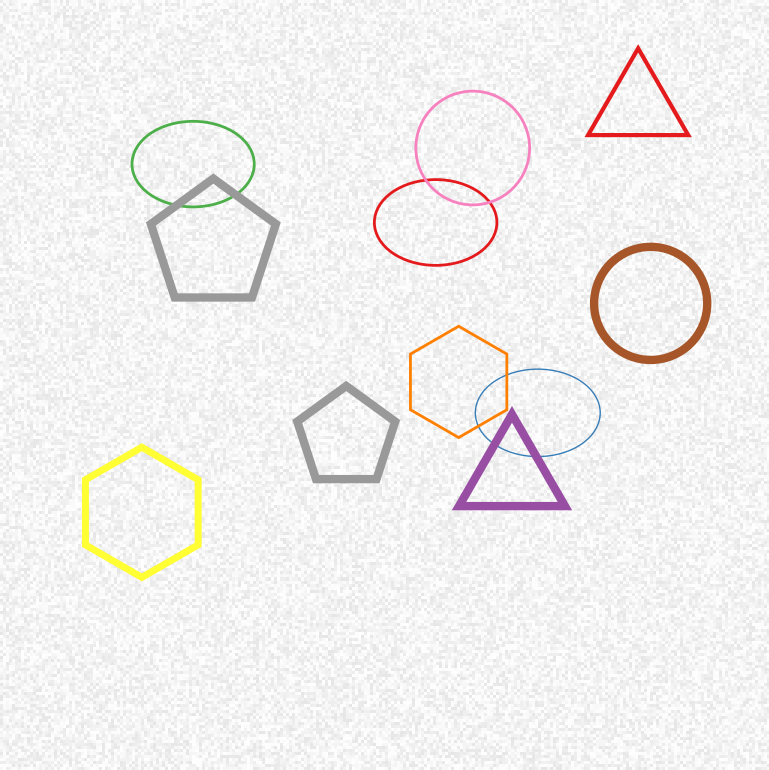[{"shape": "oval", "thickness": 1, "radius": 0.4, "center": [0.566, 0.711]}, {"shape": "triangle", "thickness": 1.5, "radius": 0.38, "center": [0.829, 0.862]}, {"shape": "oval", "thickness": 0.5, "radius": 0.41, "center": [0.698, 0.464]}, {"shape": "oval", "thickness": 1, "radius": 0.4, "center": [0.251, 0.787]}, {"shape": "triangle", "thickness": 3, "radius": 0.4, "center": [0.665, 0.382]}, {"shape": "hexagon", "thickness": 1, "radius": 0.36, "center": [0.596, 0.504]}, {"shape": "hexagon", "thickness": 2.5, "radius": 0.42, "center": [0.184, 0.335]}, {"shape": "circle", "thickness": 3, "radius": 0.37, "center": [0.845, 0.606]}, {"shape": "circle", "thickness": 1, "radius": 0.37, "center": [0.614, 0.808]}, {"shape": "pentagon", "thickness": 3, "radius": 0.43, "center": [0.277, 0.683]}, {"shape": "pentagon", "thickness": 3, "radius": 0.33, "center": [0.45, 0.432]}]